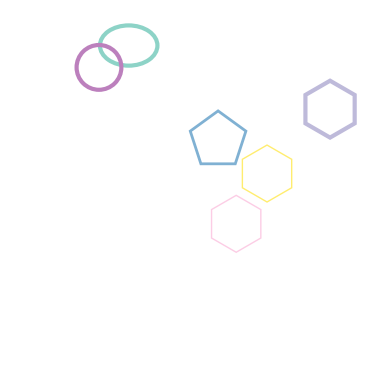[{"shape": "oval", "thickness": 3, "radius": 0.37, "center": [0.334, 0.882]}, {"shape": "hexagon", "thickness": 3, "radius": 0.37, "center": [0.857, 0.716]}, {"shape": "pentagon", "thickness": 2, "radius": 0.38, "center": [0.566, 0.636]}, {"shape": "hexagon", "thickness": 1, "radius": 0.37, "center": [0.613, 0.419]}, {"shape": "circle", "thickness": 3, "radius": 0.29, "center": [0.257, 0.825]}, {"shape": "hexagon", "thickness": 1, "radius": 0.37, "center": [0.694, 0.549]}]